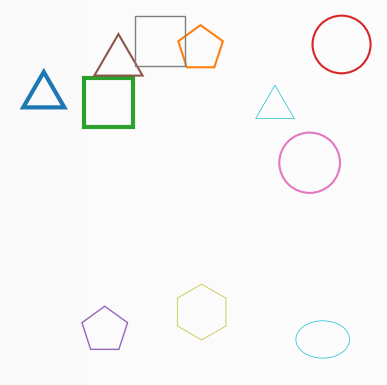[{"shape": "triangle", "thickness": 3, "radius": 0.31, "center": [0.113, 0.752]}, {"shape": "pentagon", "thickness": 1.5, "radius": 0.3, "center": [0.518, 0.874]}, {"shape": "square", "thickness": 3, "radius": 0.32, "center": [0.28, 0.733]}, {"shape": "circle", "thickness": 1.5, "radius": 0.37, "center": [0.881, 0.884]}, {"shape": "pentagon", "thickness": 1, "radius": 0.31, "center": [0.27, 0.143]}, {"shape": "triangle", "thickness": 1.5, "radius": 0.36, "center": [0.306, 0.84]}, {"shape": "circle", "thickness": 1.5, "radius": 0.39, "center": [0.799, 0.577]}, {"shape": "square", "thickness": 1, "radius": 0.32, "center": [0.414, 0.894]}, {"shape": "hexagon", "thickness": 0.5, "radius": 0.36, "center": [0.52, 0.189]}, {"shape": "triangle", "thickness": 0.5, "radius": 0.29, "center": [0.71, 0.721]}, {"shape": "oval", "thickness": 0.5, "radius": 0.35, "center": [0.833, 0.118]}]